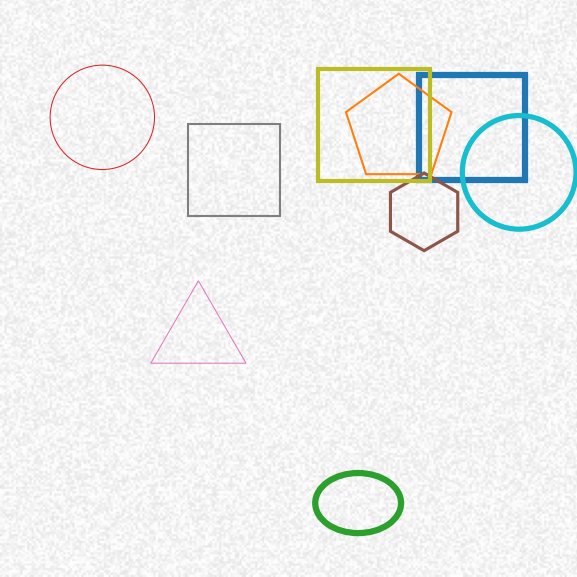[{"shape": "square", "thickness": 3, "radius": 0.46, "center": [0.817, 0.779]}, {"shape": "pentagon", "thickness": 1, "radius": 0.48, "center": [0.69, 0.775]}, {"shape": "oval", "thickness": 3, "radius": 0.37, "center": [0.62, 0.128]}, {"shape": "circle", "thickness": 0.5, "radius": 0.45, "center": [0.177, 0.796]}, {"shape": "hexagon", "thickness": 1.5, "radius": 0.34, "center": [0.734, 0.632]}, {"shape": "triangle", "thickness": 0.5, "radius": 0.48, "center": [0.344, 0.418]}, {"shape": "square", "thickness": 1, "radius": 0.4, "center": [0.406, 0.704]}, {"shape": "square", "thickness": 2, "radius": 0.48, "center": [0.648, 0.783]}, {"shape": "circle", "thickness": 2.5, "radius": 0.49, "center": [0.899, 0.701]}]